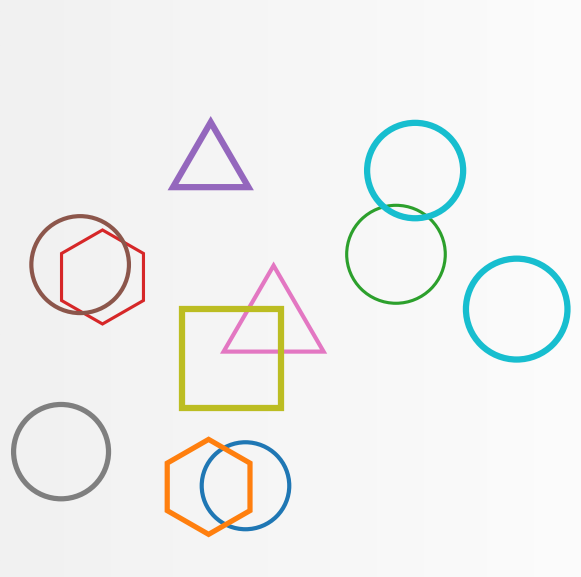[{"shape": "circle", "thickness": 2, "radius": 0.38, "center": [0.422, 0.158]}, {"shape": "hexagon", "thickness": 2.5, "radius": 0.41, "center": [0.359, 0.156]}, {"shape": "circle", "thickness": 1.5, "radius": 0.42, "center": [0.681, 0.559]}, {"shape": "hexagon", "thickness": 1.5, "radius": 0.41, "center": [0.176, 0.52]}, {"shape": "triangle", "thickness": 3, "radius": 0.37, "center": [0.363, 0.713]}, {"shape": "circle", "thickness": 2, "radius": 0.42, "center": [0.138, 0.541]}, {"shape": "triangle", "thickness": 2, "radius": 0.5, "center": [0.471, 0.44]}, {"shape": "circle", "thickness": 2.5, "radius": 0.41, "center": [0.105, 0.217]}, {"shape": "square", "thickness": 3, "radius": 0.43, "center": [0.398, 0.379]}, {"shape": "circle", "thickness": 3, "radius": 0.41, "center": [0.714, 0.704]}, {"shape": "circle", "thickness": 3, "radius": 0.44, "center": [0.889, 0.464]}]